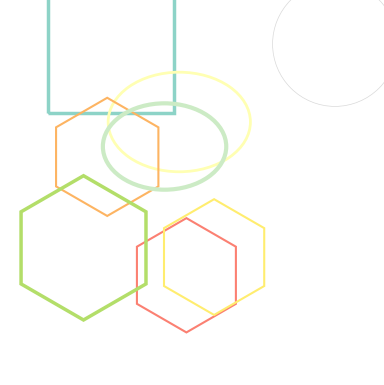[{"shape": "square", "thickness": 2.5, "radius": 0.82, "center": [0.288, 0.87]}, {"shape": "oval", "thickness": 2, "radius": 0.92, "center": [0.466, 0.683]}, {"shape": "hexagon", "thickness": 1.5, "radius": 0.74, "center": [0.484, 0.285]}, {"shape": "hexagon", "thickness": 1.5, "radius": 0.77, "center": [0.279, 0.593]}, {"shape": "hexagon", "thickness": 2.5, "radius": 0.94, "center": [0.217, 0.356]}, {"shape": "circle", "thickness": 0.5, "radius": 0.81, "center": [0.87, 0.886]}, {"shape": "oval", "thickness": 3, "radius": 0.8, "center": [0.427, 0.619]}, {"shape": "hexagon", "thickness": 1.5, "radius": 0.75, "center": [0.556, 0.332]}]